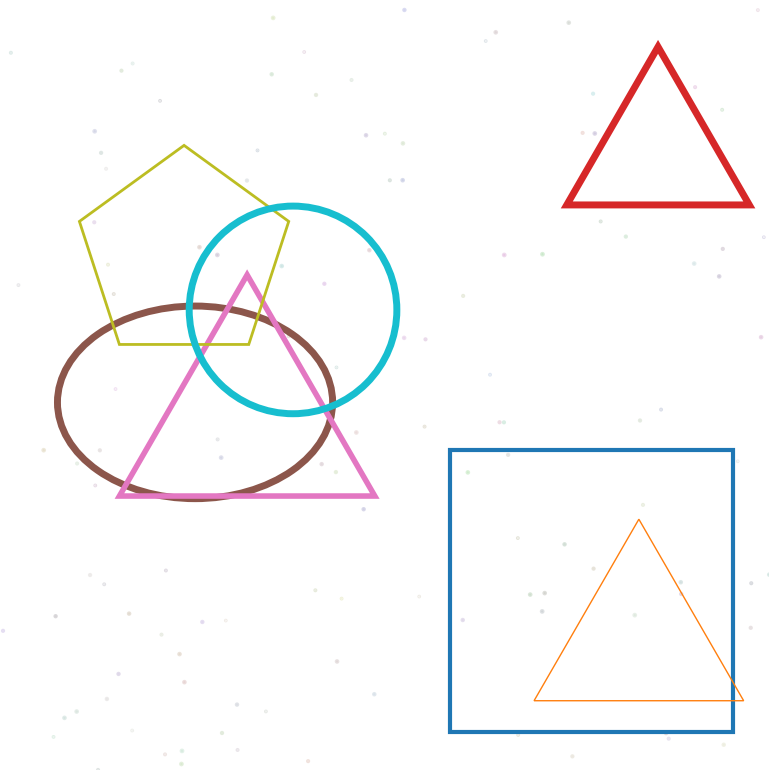[{"shape": "square", "thickness": 1.5, "radius": 0.92, "center": [0.768, 0.233]}, {"shape": "triangle", "thickness": 0.5, "radius": 0.79, "center": [0.83, 0.169]}, {"shape": "triangle", "thickness": 2.5, "radius": 0.68, "center": [0.855, 0.802]}, {"shape": "oval", "thickness": 2.5, "radius": 0.89, "center": [0.253, 0.477]}, {"shape": "triangle", "thickness": 2, "radius": 0.96, "center": [0.321, 0.452]}, {"shape": "pentagon", "thickness": 1, "radius": 0.71, "center": [0.239, 0.668]}, {"shape": "circle", "thickness": 2.5, "radius": 0.67, "center": [0.381, 0.598]}]